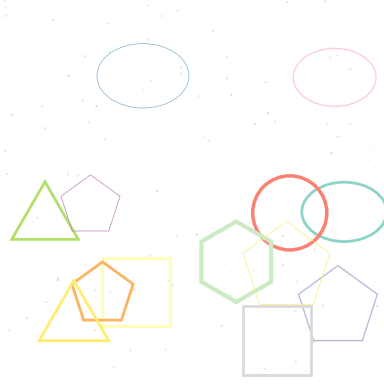[{"shape": "oval", "thickness": 2, "radius": 0.55, "center": [0.894, 0.45]}, {"shape": "square", "thickness": 2, "radius": 0.44, "center": [0.353, 0.242]}, {"shape": "pentagon", "thickness": 1, "radius": 0.54, "center": [0.878, 0.202]}, {"shape": "circle", "thickness": 2.5, "radius": 0.48, "center": [0.753, 0.447]}, {"shape": "oval", "thickness": 0.5, "radius": 0.6, "center": [0.371, 0.803]}, {"shape": "pentagon", "thickness": 2, "radius": 0.42, "center": [0.266, 0.236]}, {"shape": "triangle", "thickness": 2, "radius": 0.5, "center": [0.117, 0.428]}, {"shape": "oval", "thickness": 1, "radius": 0.54, "center": [0.869, 0.799]}, {"shape": "square", "thickness": 2, "radius": 0.44, "center": [0.72, 0.116]}, {"shape": "pentagon", "thickness": 0.5, "radius": 0.4, "center": [0.235, 0.465]}, {"shape": "hexagon", "thickness": 3, "radius": 0.52, "center": [0.614, 0.32]}, {"shape": "pentagon", "thickness": 0.5, "radius": 0.59, "center": [0.744, 0.306]}, {"shape": "triangle", "thickness": 2, "radius": 0.52, "center": [0.192, 0.167]}]